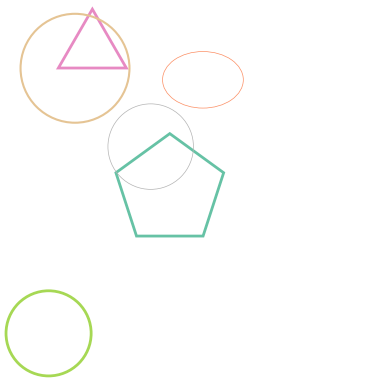[{"shape": "pentagon", "thickness": 2, "radius": 0.74, "center": [0.441, 0.506]}, {"shape": "oval", "thickness": 0.5, "radius": 0.52, "center": [0.527, 0.793]}, {"shape": "triangle", "thickness": 2, "radius": 0.51, "center": [0.24, 0.874]}, {"shape": "circle", "thickness": 2, "radius": 0.55, "center": [0.126, 0.134]}, {"shape": "circle", "thickness": 1.5, "radius": 0.71, "center": [0.195, 0.823]}, {"shape": "circle", "thickness": 0.5, "radius": 0.56, "center": [0.391, 0.619]}]